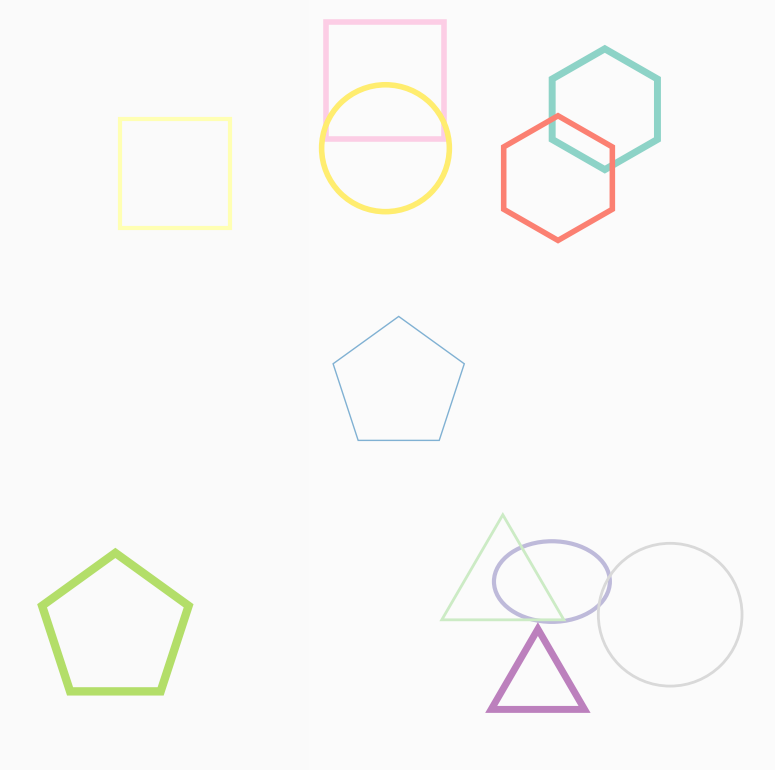[{"shape": "hexagon", "thickness": 2.5, "radius": 0.39, "center": [0.78, 0.858]}, {"shape": "square", "thickness": 1.5, "radius": 0.35, "center": [0.225, 0.775]}, {"shape": "oval", "thickness": 1.5, "radius": 0.37, "center": [0.712, 0.245]}, {"shape": "hexagon", "thickness": 2, "radius": 0.4, "center": [0.72, 0.769]}, {"shape": "pentagon", "thickness": 0.5, "radius": 0.44, "center": [0.514, 0.5]}, {"shape": "pentagon", "thickness": 3, "radius": 0.5, "center": [0.149, 0.183]}, {"shape": "square", "thickness": 2, "radius": 0.38, "center": [0.497, 0.895]}, {"shape": "circle", "thickness": 1, "radius": 0.46, "center": [0.865, 0.202]}, {"shape": "triangle", "thickness": 2.5, "radius": 0.35, "center": [0.694, 0.113]}, {"shape": "triangle", "thickness": 1, "radius": 0.45, "center": [0.649, 0.241]}, {"shape": "circle", "thickness": 2, "radius": 0.41, "center": [0.497, 0.808]}]